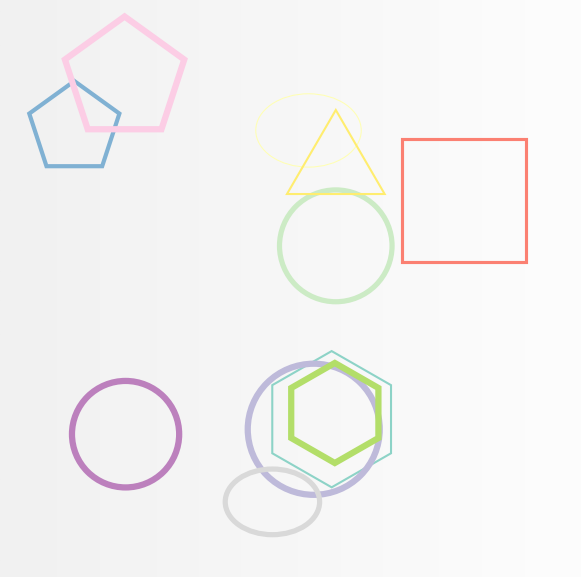[{"shape": "hexagon", "thickness": 1, "radius": 0.59, "center": [0.571, 0.273]}, {"shape": "oval", "thickness": 0.5, "radius": 0.45, "center": [0.531, 0.773]}, {"shape": "circle", "thickness": 3, "radius": 0.57, "center": [0.54, 0.256]}, {"shape": "square", "thickness": 1.5, "radius": 0.53, "center": [0.798, 0.651]}, {"shape": "pentagon", "thickness": 2, "radius": 0.41, "center": [0.128, 0.777]}, {"shape": "hexagon", "thickness": 3, "radius": 0.43, "center": [0.576, 0.284]}, {"shape": "pentagon", "thickness": 3, "radius": 0.54, "center": [0.214, 0.863]}, {"shape": "oval", "thickness": 2.5, "radius": 0.41, "center": [0.469, 0.13]}, {"shape": "circle", "thickness": 3, "radius": 0.46, "center": [0.216, 0.247]}, {"shape": "circle", "thickness": 2.5, "radius": 0.48, "center": [0.578, 0.573]}, {"shape": "triangle", "thickness": 1, "radius": 0.49, "center": [0.578, 0.712]}]